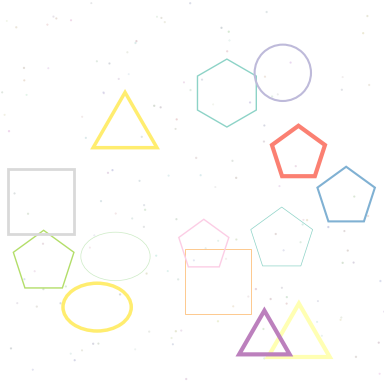[{"shape": "hexagon", "thickness": 1, "radius": 0.44, "center": [0.589, 0.758]}, {"shape": "pentagon", "thickness": 0.5, "radius": 0.42, "center": [0.732, 0.378]}, {"shape": "triangle", "thickness": 3, "radius": 0.46, "center": [0.776, 0.119]}, {"shape": "circle", "thickness": 1.5, "radius": 0.37, "center": [0.735, 0.811]}, {"shape": "pentagon", "thickness": 3, "radius": 0.36, "center": [0.775, 0.601]}, {"shape": "pentagon", "thickness": 1.5, "radius": 0.39, "center": [0.899, 0.488]}, {"shape": "square", "thickness": 0.5, "radius": 0.42, "center": [0.566, 0.268]}, {"shape": "pentagon", "thickness": 1, "radius": 0.41, "center": [0.113, 0.319]}, {"shape": "pentagon", "thickness": 1, "radius": 0.34, "center": [0.529, 0.362]}, {"shape": "square", "thickness": 2, "radius": 0.43, "center": [0.106, 0.476]}, {"shape": "triangle", "thickness": 3, "radius": 0.38, "center": [0.687, 0.117]}, {"shape": "oval", "thickness": 0.5, "radius": 0.45, "center": [0.3, 0.334]}, {"shape": "triangle", "thickness": 2.5, "radius": 0.48, "center": [0.325, 0.664]}, {"shape": "oval", "thickness": 2.5, "radius": 0.44, "center": [0.252, 0.202]}]